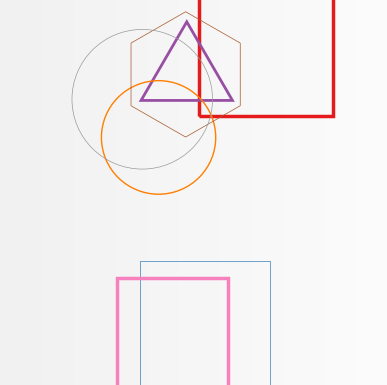[{"shape": "square", "thickness": 2.5, "radius": 0.87, "center": [0.686, 0.872]}, {"shape": "square", "thickness": 0.5, "radius": 0.84, "center": [0.53, 0.155]}, {"shape": "triangle", "thickness": 2, "radius": 0.68, "center": [0.482, 0.807]}, {"shape": "circle", "thickness": 1, "radius": 0.74, "center": [0.409, 0.643]}, {"shape": "hexagon", "thickness": 0.5, "radius": 0.81, "center": [0.479, 0.807]}, {"shape": "square", "thickness": 2.5, "radius": 0.72, "center": [0.446, 0.133]}, {"shape": "circle", "thickness": 0.5, "radius": 0.91, "center": [0.367, 0.742]}]